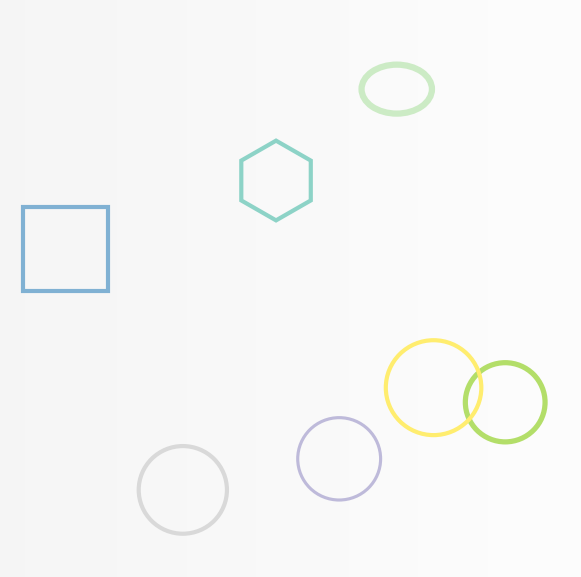[{"shape": "hexagon", "thickness": 2, "radius": 0.35, "center": [0.475, 0.687]}, {"shape": "circle", "thickness": 1.5, "radius": 0.36, "center": [0.584, 0.205]}, {"shape": "square", "thickness": 2, "radius": 0.36, "center": [0.113, 0.568]}, {"shape": "circle", "thickness": 2.5, "radius": 0.34, "center": [0.869, 0.303]}, {"shape": "circle", "thickness": 2, "radius": 0.38, "center": [0.315, 0.151]}, {"shape": "oval", "thickness": 3, "radius": 0.3, "center": [0.683, 0.845]}, {"shape": "circle", "thickness": 2, "radius": 0.41, "center": [0.746, 0.328]}]